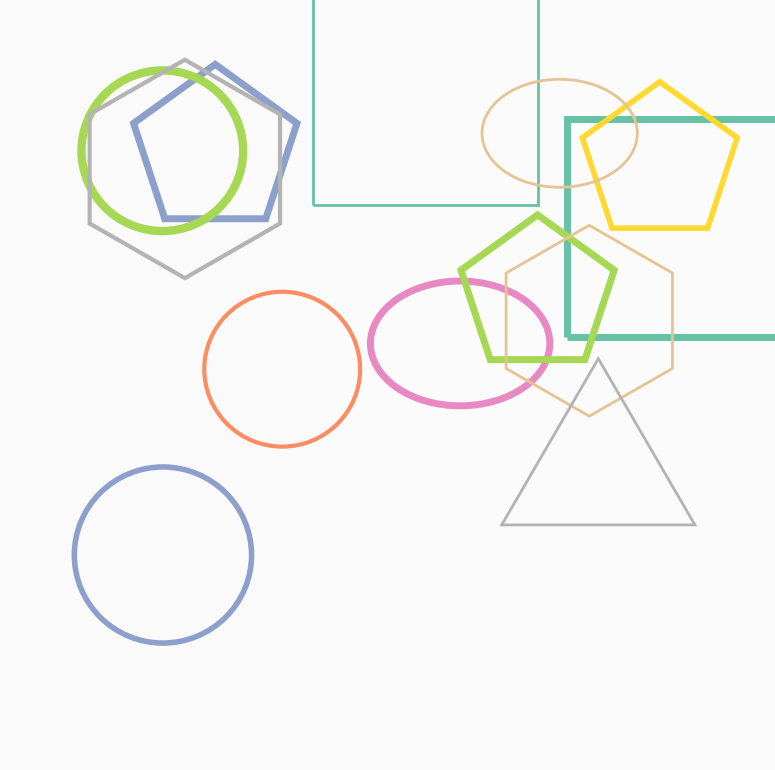[{"shape": "square", "thickness": 2.5, "radius": 0.71, "center": [0.874, 0.703]}, {"shape": "square", "thickness": 1, "radius": 0.73, "center": [0.549, 0.879]}, {"shape": "circle", "thickness": 1.5, "radius": 0.5, "center": [0.364, 0.521]}, {"shape": "pentagon", "thickness": 2.5, "radius": 0.55, "center": [0.278, 0.806]}, {"shape": "circle", "thickness": 2, "radius": 0.57, "center": [0.21, 0.279]}, {"shape": "oval", "thickness": 2.5, "radius": 0.58, "center": [0.594, 0.554]}, {"shape": "pentagon", "thickness": 2.5, "radius": 0.52, "center": [0.694, 0.617]}, {"shape": "circle", "thickness": 3, "radius": 0.52, "center": [0.209, 0.804]}, {"shape": "pentagon", "thickness": 2, "radius": 0.53, "center": [0.851, 0.789]}, {"shape": "oval", "thickness": 1, "radius": 0.5, "center": [0.722, 0.827]}, {"shape": "hexagon", "thickness": 1, "radius": 0.62, "center": [0.76, 0.583]}, {"shape": "triangle", "thickness": 1, "radius": 0.72, "center": [0.772, 0.39]}, {"shape": "hexagon", "thickness": 1.5, "radius": 0.71, "center": [0.239, 0.781]}]